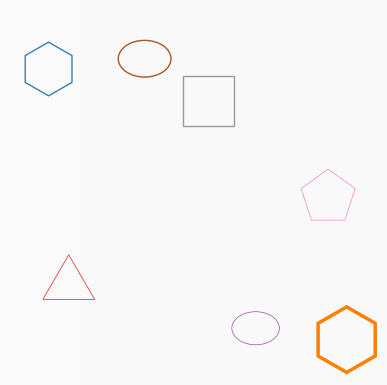[{"shape": "triangle", "thickness": 0.5, "radius": 0.39, "center": [0.177, 0.261]}, {"shape": "hexagon", "thickness": 1, "radius": 0.35, "center": [0.125, 0.821]}, {"shape": "oval", "thickness": 0.5, "radius": 0.31, "center": [0.66, 0.147]}, {"shape": "hexagon", "thickness": 2.5, "radius": 0.43, "center": [0.895, 0.118]}, {"shape": "oval", "thickness": 1, "radius": 0.34, "center": [0.373, 0.847]}, {"shape": "pentagon", "thickness": 0.5, "radius": 0.37, "center": [0.847, 0.487]}, {"shape": "square", "thickness": 1, "radius": 0.33, "center": [0.538, 0.738]}]